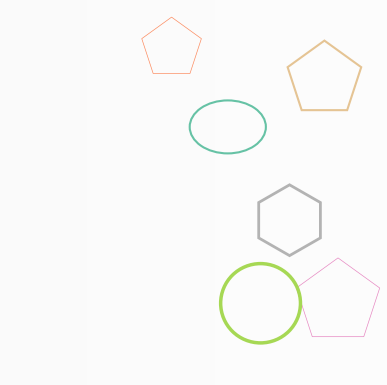[{"shape": "oval", "thickness": 1.5, "radius": 0.49, "center": [0.588, 0.67]}, {"shape": "pentagon", "thickness": 0.5, "radius": 0.4, "center": [0.443, 0.875]}, {"shape": "pentagon", "thickness": 0.5, "radius": 0.57, "center": [0.872, 0.217]}, {"shape": "circle", "thickness": 2.5, "radius": 0.51, "center": [0.672, 0.212]}, {"shape": "pentagon", "thickness": 1.5, "radius": 0.5, "center": [0.837, 0.795]}, {"shape": "hexagon", "thickness": 2, "radius": 0.46, "center": [0.747, 0.428]}]